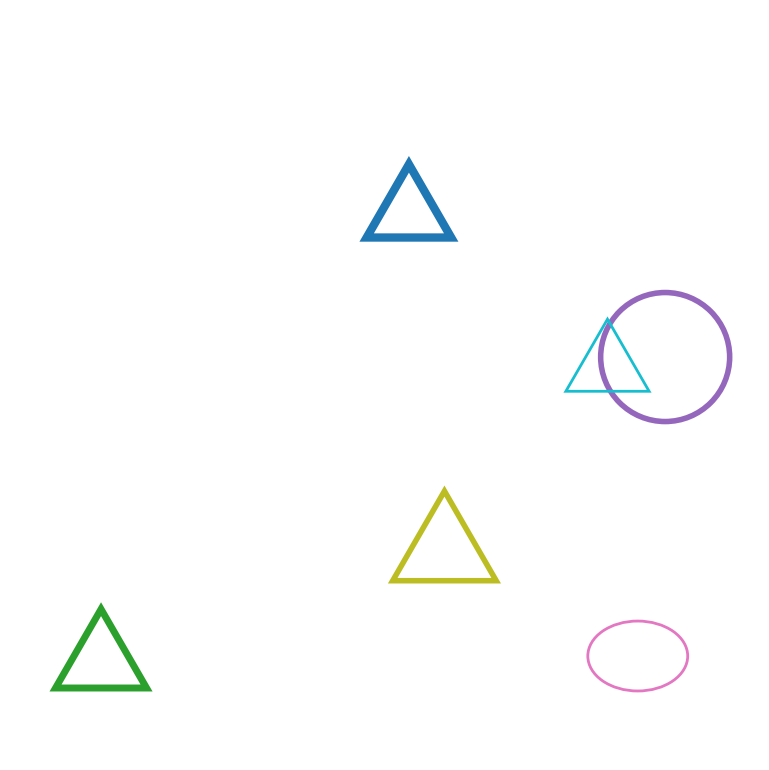[{"shape": "triangle", "thickness": 3, "radius": 0.32, "center": [0.531, 0.723]}, {"shape": "triangle", "thickness": 2.5, "radius": 0.34, "center": [0.131, 0.141]}, {"shape": "circle", "thickness": 2, "radius": 0.42, "center": [0.864, 0.536]}, {"shape": "oval", "thickness": 1, "radius": 0.32, "center": [0.828, 0.148]}, {"shape": "triangle", "thickness": 2, "radius": 0.39, "center": [0.577, 0.285]}, {"shape": "triangle", "thickness": 1, "radius": 0.31, "center": [0.789, 0.523]}]